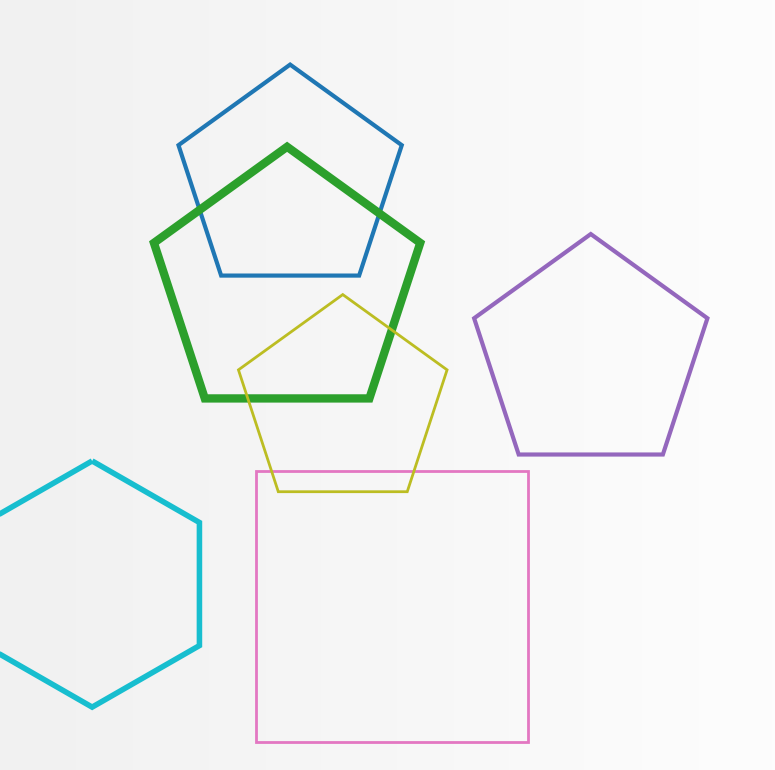[{"shape": "pentagon", "thickness": 1.5, "radius": 0.76, "center": [0.374, 0.765]}, {"shape": "pentagon", "thickness": 3, "radius": 0.9, "center": [0.37, 0.629]}, {"shape": "pentagon", "thickness": 1.5, "radius": 0.79, "center": [0.762, 0.538]}, {"shape": "square", "thickness": 1, "radius": 0.88, "center": [0.506, 0.212]}, {"shape": "pentagon", "thickness": 1, "radius": 0.71, "center": [0.442, 0.476]}, {"shape": "hexagon", "thickness": 2, "radius": 0.8, "center": [0.119, 0.242]}]